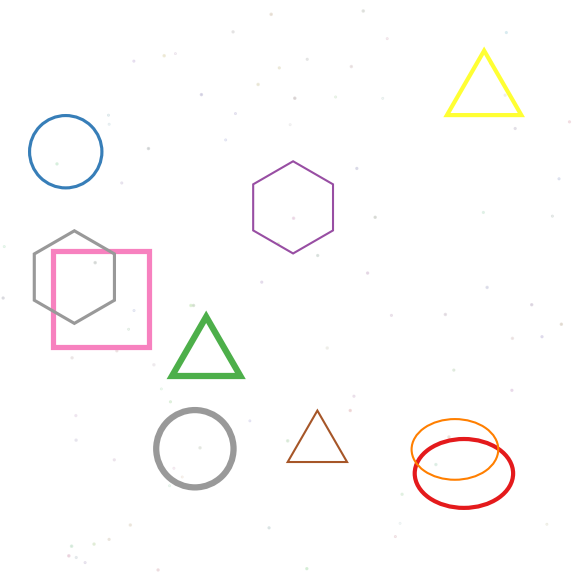[{"shape": "oval", "thickness": 2, "radius": 0.43, "center": [0.803, 0.179]}, {"shape": "circle", "thickness": 1.5, "radius": 0.31, "center": [0.114, 0.736]}, {"shape": "triangle", "thickness": 3, "radius": 0.34, "center": [0.357, 0.382]}, {"shape": "hexagon", "thickness": 1, "radius": 0.4, "center": [0.508, 0.64]}, {"shape": "oval", "thickness": 1, "radius": 0.38, "center": [0.788, 0.221]}, {"shape": "triangle", "thickness": 2, "radius": 0.37, "center": [0.838, 0.837]}, {"shape": "triangle", "thickness": 1, "radius": 0.3, "center": [0.55, 0.229]}, {"shape": "square", "thickness": 2.5, "radius": 0.41, "center": [0.175, 0.481]}, {"shape": "hexagon", "thickness": 1.5, "radius": 0.4, "center": [0.129, 0.519]}, {"shape": "circle", "thickness": 3, "radius": 0.33, "center": [0.337, 0.222]}]